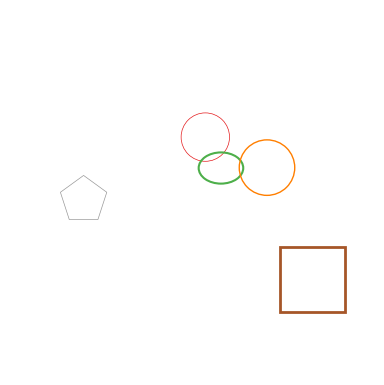[{"shape": "circle", "thickness": 0.5, "radius": 0.31, "center": [0.533, 0.644]}, {"shape": "oval", "thickness": 1.5, "radius": 0.29, "center": [0.574, 0.564]}, {"shape": "circle", "thickness": 1, "radius": 0.36, "center": [0.694, 0.565]}, {"shape": "square", "thickness": 2, "radius": 0.42, "center": [0.811, 0.273]}, {"shape": "pentagon", "thickness": 0.5, "radius": 0.32, "center": [0.217, 0.481]}]